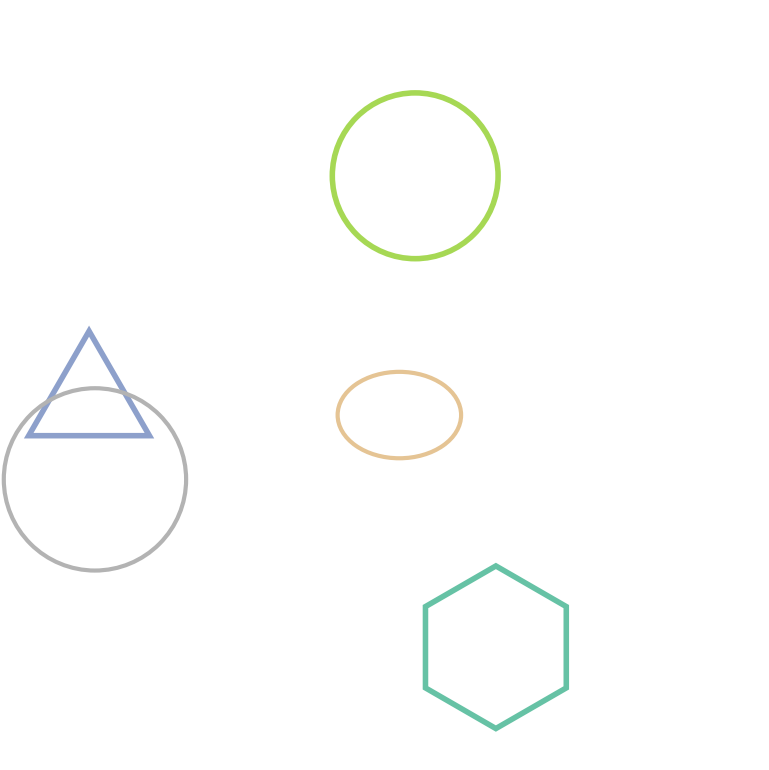[{"shape": "hexagon", "thickness": 2, "radius": 0.53, "center": [0.644, 0.159]}, {"shape": "triangle", "thickness": 2, "radius": 0.45, "center": [0.116, 0.479]}, {"shape": "circle", "thickness": 2, "radius": 0.54, "center": [0.539, 0.772]}, {"shape": "oval", "thickness": 1.5, "radius": 0.4, "center": [0.519, 0.461]}, {"shape": "circle", "thickness": 1.5, "radius": 0.59, "center": [0.123, 0.377]}]